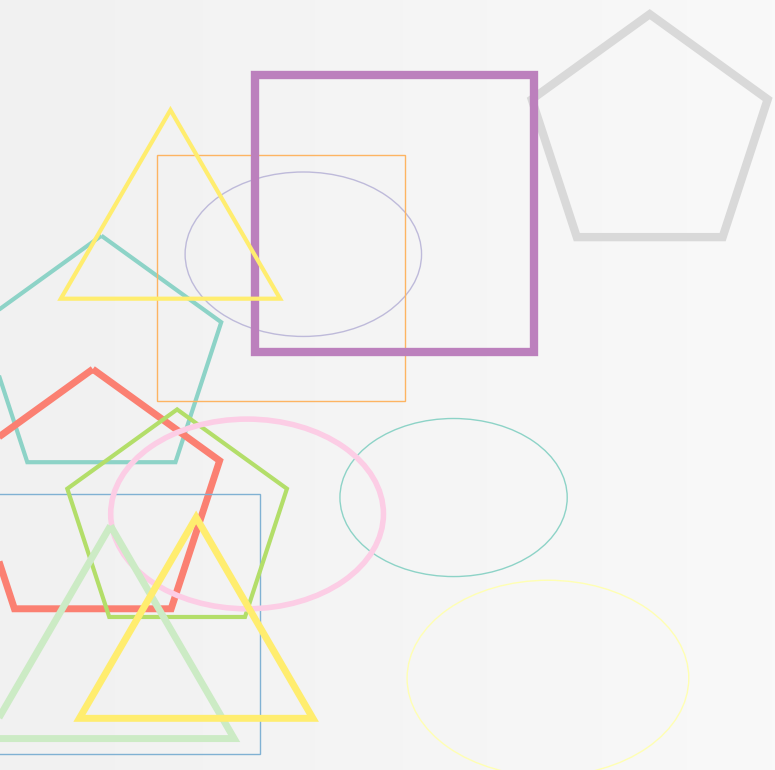[{"shape": "pentagon", "thickness": 1.5, "radius": 0.81, "center": [0.131, 0.531]}, {"shape": "oval", "thickness": 0.5, "radius": 0.73, "center": [0.585, 0.354]}, {"shape": "oval", "thickness": 0.5, "radius": 0.91, "center": [0.707, 0.119]}, {"shape": "oval", "thickness": 0.5, "radius": 0.76, "center": [0.391, 0.67]}, {"shape": "pentagon", "thickness": 2.5, "radius": 0.86, "center": [0.12, 0.349]}, {"shape": "square", "thickness": 0.5, "radius": 0.84, "center": [0.167, 0.19]}, {"shape": "square", "thickness": 0.5, "radius": 0.8, "center": [0.363, 0.639]}, {"shape": "pentagon", "thickness": 1.5, "radius": 0.74, "center": [0.229, 0.319]}, {"shape": "oval", "thickness": 2, "radius": 0.88, "center": [0.319, 0.333]}, {"shape": "pentagon", "thickness": 3, "radius": 0.8, "center": [0.838, 0.822]}, {"shape": "square", "thickness": 3, "radius": 0.9, "center": [0.509, 0.722]}, {"shape": "triangle", "thickness": 2.5, "radius": 0.92, "center": [0.143, 0.133]}, {"shape": "triangle", "thickness": 1.5, "radius": 0.82, "center": [0.22, 0.694]}, {"shape": "triangle", "thickness": 2.5, "radius": 0.87, "center": [0.253, 0.154]}]